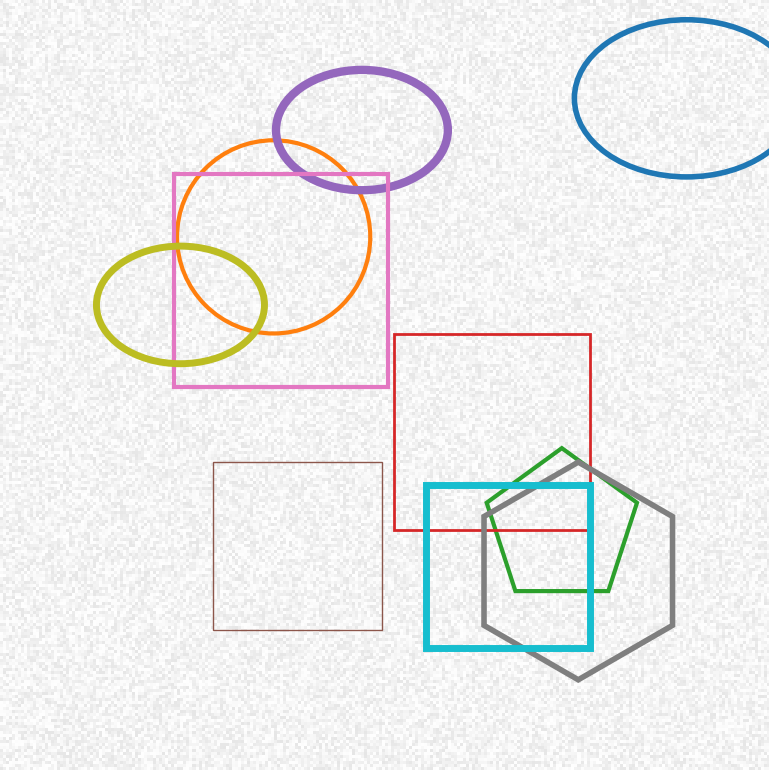[{"shape": "oval", "thickness": 2, "radius": 0.73, "center": [0.892, 0.872]}, {"shape": "circle", "thickness": 1.5, "radius": 0.63, "center": [0.355, 0.692]}, {"shape": "pentagon", "thickness": 1.5, "radius": 0.51, "center": [0.73, 0.315]}, {"shape": "square", "thickness": 1, "radius": 0.64, "center": [0.638, 0.438]}, {"shape": "oval", "thickness": 3, "radius": 0.56, "center": [0.47, 0.831]}, {"shape": "square", "thickness": 0.5, "radius": 0.55, "center": [0.386, 0.291]}, {"shape": "square", "thickness": 1.5, "radius": 0.69, "center": [0.365, 0.636]}, {"shape": "hexagon", "thickness": 2, "radius": 0.71, "center": [0.751, 0.259]}, {"shape": "oval", "thickness": 2.5, "radius": 0.55, "center": [0.234, 0.604]}, {"shape": "square", "thickness": 2.5, "radius": 0.53, "center": [0.66, 0.264]}]